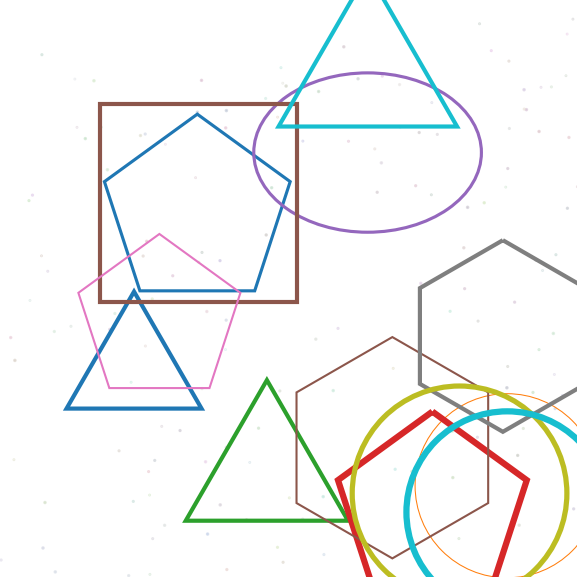[{"shape": "triangle", "thickness": 2, "radius": 0.68, "center": [0.232, 0.359]}, {"shape": "pentagon", "thickness": 1.5, "radius": 0.85, "center": [0.342, 0.632]}, {"shape": "circle", "thickness": 0.5, "radius": 0.8, "center": [0.878, 0.158]}, {"shape": "triangle", "thickness": 2, "radius": 0.81, "center": [0.462, 0.179]}, {"shape": "pentagon", "thickness": 3, "radius": 0.86, "center": [0.749, 0.115]}, {"shape": "oval", "thickness": 1.5, "radius": 0.99, "center": [0.637, 0.735]}, {"shape": "square", "thickness": 2, "radius": 0.86, "center": [0.344, 0.648]}, {"shape": "hexagon", "thickness": 1, "radius": 0.96, "center": [0.679, 0.224]}, {"shape": "pentagon", "thickness": 1, "radius": 0.74, "center": [0.276, 0.446]}, {"shape": "hexagon", "thickness": 2, "radius": 0.83, "center": [0.871, 0.417]}, {"shape": "circle", "thickness": 2.5, "radius": 0.93, "center": [0.796, 0.145]}, {"shape": "circle", "thickness": 3, "radius": 0.87, "center": [0.878, 0.112]}, {"shape": "triangle", "thickness": 2, "radius": 0.89, "center": [0.637, 0.869]}]